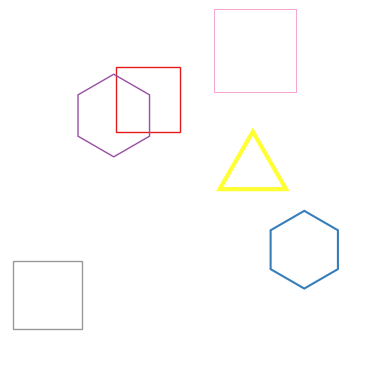[{"shape": "square", "thickness": 1, "radius": 0.42, "center": [0.384, 0.742]}, {"shape": "hexagon", "thickness": 1.5, "radius": 0.5, "center": [0.79, 0.351]}, {"shape": "hexagon", "thickness": 1, "radius": 0.54, "center": [0.295, 0.7]}, {"shape": "triangle", "thickness": 3, "radius": 0.5, "center": [0.657, 0.558]}, {"shape": "square", "thickness": 0.5, "radius": 0.53, "center": [0.663, 0.869]}, {"shape": "square", "thickness": 1, "radius": 0.45, "center": [0.124, 0.233]}]